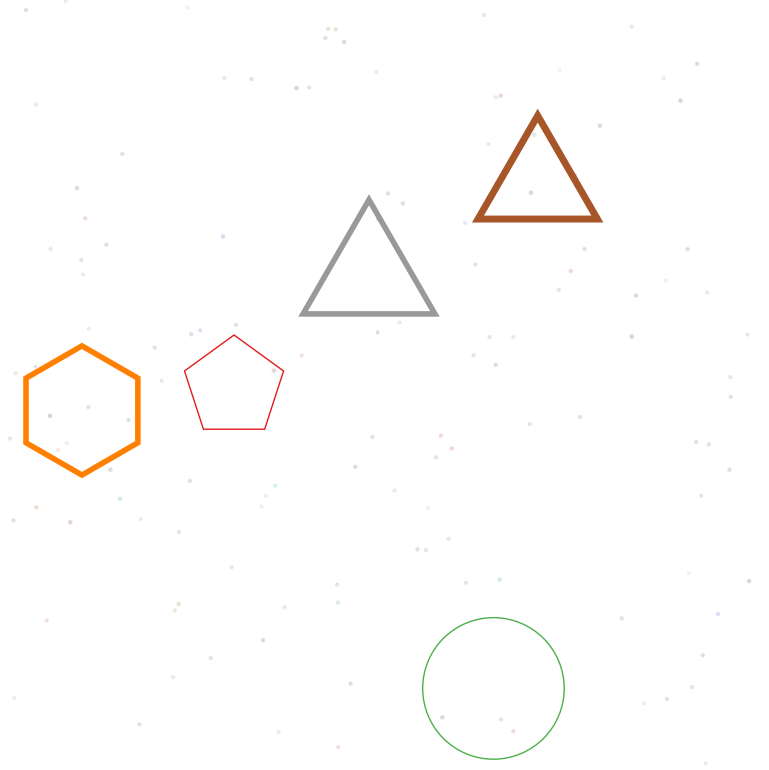[{"shape": "pentagon", "thickness": 0.5, "radius": 0.34, "center": [0.304, 0.497]}, {"shape": "circle", "thickness": 0.5, "radius": 0.46, "center": [0.641, 0.106]}, {"shape": "hexagon", "thickness": 2, "radius": 0.42, "center": [0.106, 0.467]}, {"shape": "triangle", "thickness": 2.5, "radius": 0.45, "center": [0.698, 0.76]}, {"shape": "triangle", "thickness": 2, "radius": 0.49, "center": [0.479, 0.642]}]